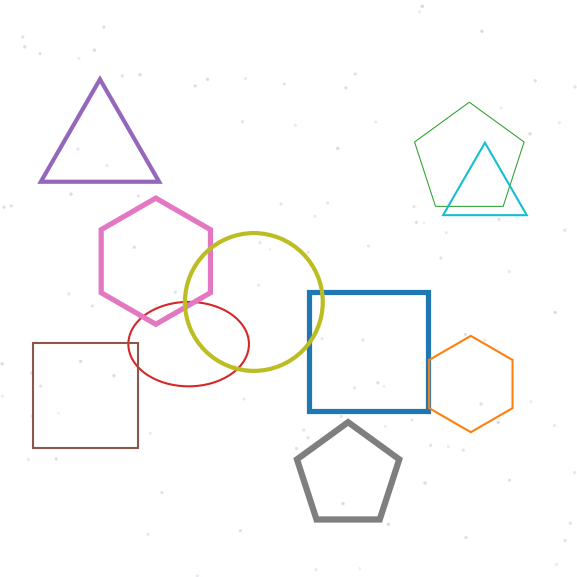[{"shape": "square", "thickness": 2.5, "radius": 0.51, "center": [0.638, 0.39]}, {"shape": "hexagon", "thickness": 1, "radius": 0.42, "center": [0.815, 0.334]}, {"shape": "pentagon", "thickness": 0.5, "radius": 0.5, "center": [0.813, 0.722]}, {"shape": "oval", "thickness": 1, "radius": 0.52, "center": [0.327, 0.403]}, {"shape": "triangle", "thickness": 2, "radius": 0.59, "center": [0.173, 0.744]}, {"shape": "square", "thickness": 1, "radius": 0.46, "center": [0.148, 0.314]}, {"shape": "hexagon", "thickness": 2.5, "radius": 0.55, "center": [0.27, 0.547]}, {"shape": "pentagon", "thickness": 3, "radius": 0.47, "center": [0.603, 0.175]}, {"shape": "circle", "thickness": 2, "radius": 0.6, "center": [0.44, 0.476]}, {"shape": "triangle", "thickness": 1, "radius": 0.42, "center": [0.84, 0.668]}]